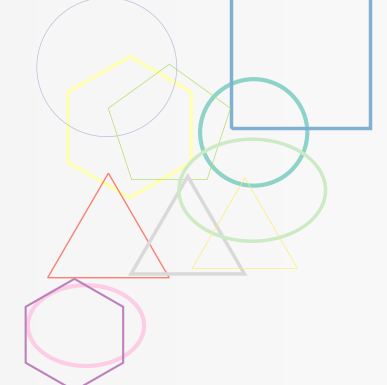[{"shape": "circle", "thickness": 3, "radius": 0.69, "center": [0.655, 0.656]}, {"shape": "hexagon", "thickness": 2.5, "radius": 0.92, "center": [0.335, 0.67]}, {"shape": "circle", "thickness": 0.5, "radius": 0.9, "center": [0.276, 0.826]}, {"shape": "triangle", "thickness": 1, "radius": 0.91, "center": [0.28, 0.369]}, {"shape": "square", "thickness": 2.5, "radius": 0.9, "center": [0.776, 0.846]}, {"shape": "pentagon", "thickness": 0.5, "radius": 0.83, "center": [0.437, 0.668]}, {"shape": "oval", "thickness": 3, "radius": 0.75, "center": [0.222, 0.154]}, {"shape": "triangle", "thickness": 2.5, "radius": 0.84, "center": [0.484, 0.373]}, {"shape": "hexagon", "thickness": 1.5, "radius": 0.73, "center": [0.192, 0.13]}, {"shape": "oval", "thickness": 2.5, "radius": 0.95, "center": [0.651, 0.506]}, {"shape": "triangle", "thickness": 0.5, "radius": 0.79, "center": [0.632, 0.381]}]